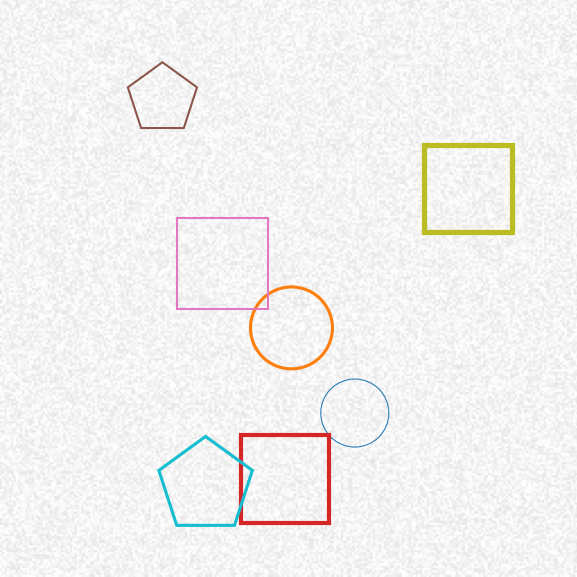[{"shape": "circle", "thickness": 0.5, "radius": 0.29, "center": [0.614, 0.284]}, {"shape": "circle", "thickness": 1.5, "radius": 0.35, "center": [0.505, 0.431]}, {"shape": "square", "thickness": 2, "radius": 0.38, "center": [0.493, 0.17]}, {"shape": "pentagon", "thickness": 1, "radius": 0.31, "center": [0.281, 0.828]}, {"shape": "square", "thickness": 1, "radius": 0.39, "center": [0.385, 0.543]}, {"shape": "square", "thickness": 2.5, "radius": 0.38, "center": [0.811, 0.673]}, {"shape": "pentagon", "thickness": 1.5, "radius": 0.43, "center": [0.356, 0.158]}]